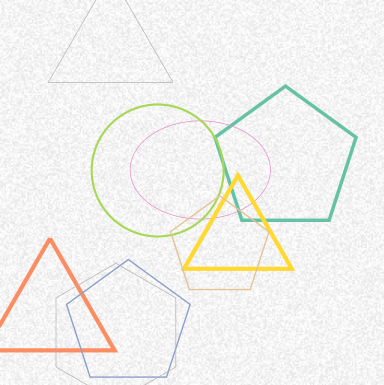[{"shape": "pentagon", "thickness": 2.5, "radius": 0.96, "center": [0.742, 0.584]}, {"shape": "triangle", "thickness": 3, "radius": 0.97, "center": [0.13, 0.187]}, {"shape": "pentagon", "thickness": 1, "radius": 0.84, "center": [0.333, 0.157]}, {"shape": "oval", "thickness": 0.5, "radius": 0.91, "center": [0.52, 0.559]}, {"shape": "circle", "thickness": 1.5, "radius": 0.86, "center": [0.409, 0.557]}, {"shape": "triangle", "thickness": 3, "radius": 0.81, "center": [0.618, 0.383]}, {"shape": "pentagon", "thickness": 1, "radius": 0.67, "center": [0.571, 0.357]}, {"shape": "hexagon", "thickness": 0.5, "radius": 0.9, "center": [0.301, 0.137]}, {"shape": "triangle", "thickness": 0.5, "radius": 0.94, "center": [0.287, 0.88]}]